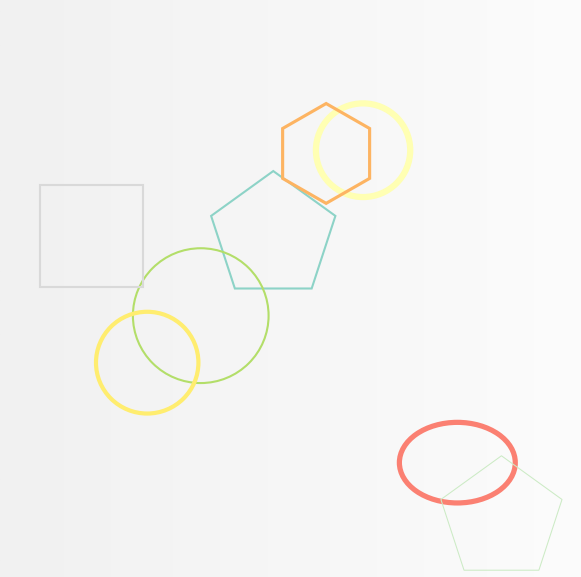[{"shape": "pentagon", "thickness": 1, "radius": 0.56, "center": [0.47, 0.591]}, {"shape": "circle", "thickness": 3, "radius": 0.41, "center": [0.625, 0.739]}, {"shape": "oval", "thickness": 2.5, "radius": 0.5, "center": [0.787, 0.198]}, {"shape": "hexagon", "thickness": 1.5, "radius": 0.43, "center": [0.561, 0.733]}, {"shape": "circle", "thickness": 1, "radius": 0.58, "center": [0.345, 0.453]}, {"shape": "square", "thickness": 1, "radius": 0.44, "center": [0.157, 0.59]}, {"shape": "pentagon", "thickness": 0.5, "radius": 0.55, "center": [0.863, 0.1]}, {"shape": "circle", "thickness": 2, "radius": 0.44, "center": [0.253, 0.371]}]